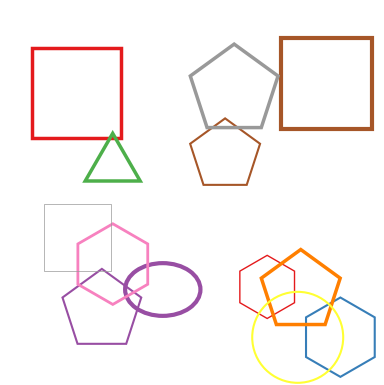[{"shape": "square", "thickness": 2.5, "radius": 0.58, "center": [0.199, 0.759]}, {"shape": "hexagon", "thickness": 1, "radius": 0.41, "center": [0.694, 0.255]}, {"shape": "hexagon", "thickness": 1.5, "radius": 0.52, "center": [0.884, 0.124]}, {"shape": "triangle", "thickness": 2.5, "radius": 0.41, "center": [0.293, 0.571]}, {"shape": "oval", "thickness": 3, "radius": 0.49, "center": [0.423, 0.248]}, {"shape": "pentagon", "thickness": 1.5, "radius": 0.54, "center": [0.265, 0.194]}, {"shape": "pentagon", "thickness": 2.5, "radius": 0.54, "center": [0.781, 0.244]}, {"shape": "circle", "thickness": 1.5, "radius": 0.59, "center": [0.773, 0.124]}, {"shape": "pentagon", "thickness": 1.5, "radius": 0.48, "center": [0.585, 0.597]}, {"shape": "square", "thickness": 3, "radius": 0.59, "center": [0.849, 0.783]}, {"shape": "hexagon", "thickness": 2, "radius": 0.52, "center": [0.293, 0.314]}, {"shape": "pentagon", "thickness": 2.5, "radius": 0.6, "center": [0.608, 0.766]}, {"shape": "square", "thickness": 0.5, "radius": 0.44, "center": [0.201, 0.382]}]